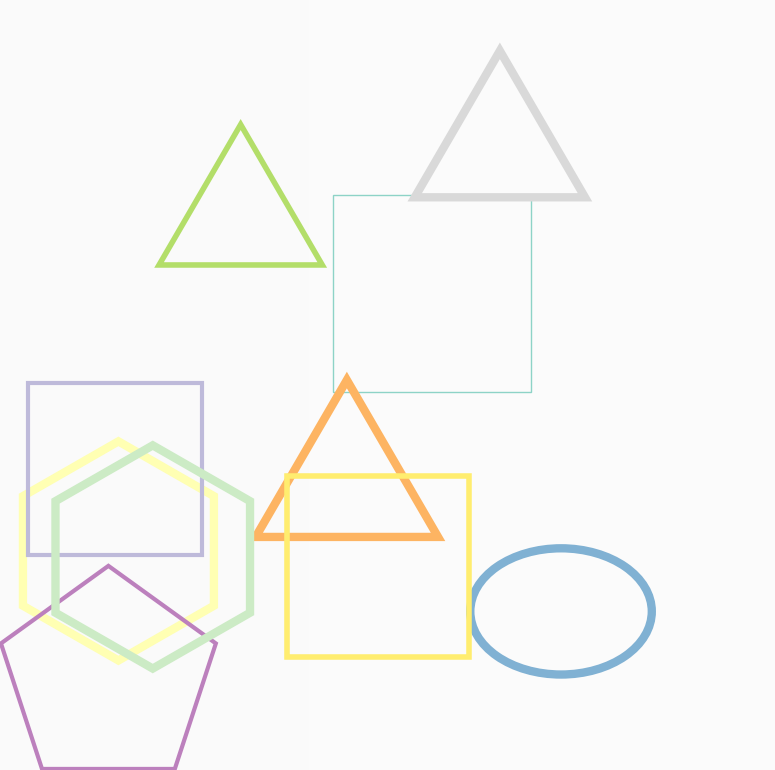[{"shape": "square", "thickness": 0.5, "radius": 0.64, "center": [0.557, 0.619]}, {"shape": "hexagon", "thickness": 3, "radius": 0.71, "center": [0.153, 0.285]}, {"shape": "square", "thickness": 1.5, "radius": 0.56, "center": [0.149, 0.391]}, {"shape": "oval", "thickness": 3, "radius": 0.59, "center": [0.724, 0.206]}, {"shape": "triangle", "thickness": 3, "radius": 0.68, "center": [0.448, 0.371]}, {"shape": "triangle", "thickness": 2, "radius": 0.61, "center": [0.311, 0.717]}, {"shape": "triangle", "thickness": 3, "radius": 0.63, "center": [0.645, 0.807]}, {"shape": "pentagon", "thickness": 1.5, "radius": 0.73, "center": [0.14, 0.119]}, {"shape": "hexagon", "thickness": 3, "radius": 0.72, "center": [0.197, 0.277]}, {"shape": "square", "thickness": 2, "radius": 0.59, "center": [0.488, 0.265]}]